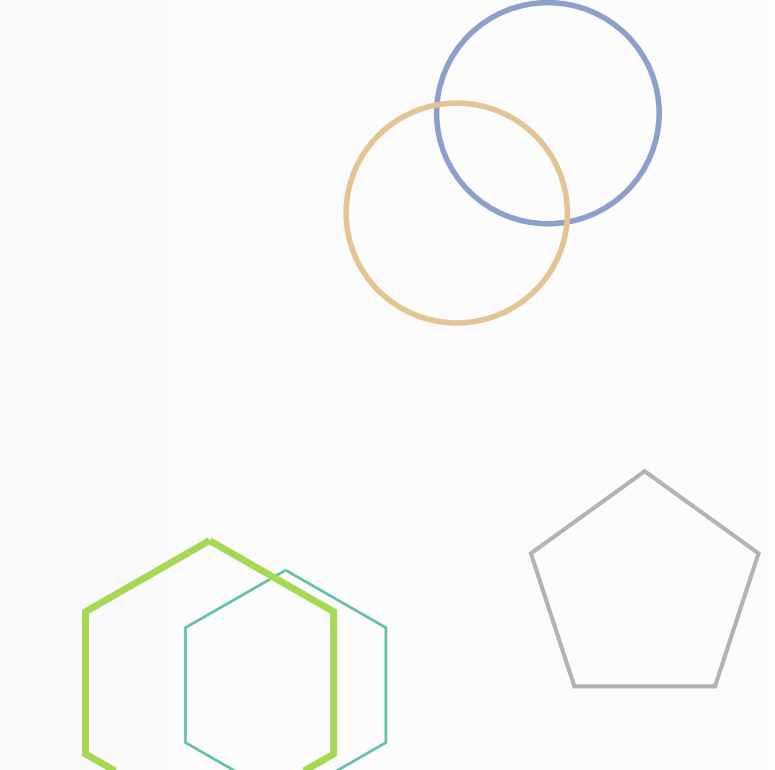[{"shape": "hexagon", "thickness": 1, "radius": 0.75, "center": [0.369, 0.11]}, {"shape": "circle", "thickness": 2, "radius": 0.72, "center": [0.707, 0.853]}, {"shape": "hexagon", "thickness": 2.5, "radius": 0.92, "center": [0.27, 0.113]}, {"shape": "circle", "thickness": 2, "radius": 0.71, "center": [0.589, 0.723]}, {"shape": "pentagon", "thickness": 1.5, "radius": 0.77, "center": [0.832, 0.234]}]